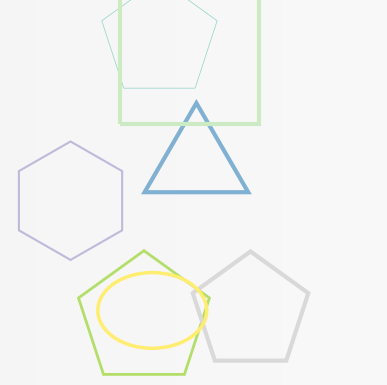[{"shape": "pentagon", "thickness": 0.5, "radius": 0.78, "center": [0.411, 0.898]}, {"shape": "hexagon", "thickness": 1.5, "radius": 0.77, "center": [0.182, 0.479]}, {"shape": "triangle", "thickness": 3, "radius": 0.77, "center": [0.507, 0.578]}, {"shape": "pentagon", "thickness": 2, "radius": 0.89, "center": [0.372, 0.171]}, {"shape": "pentagon", "thickness": 3, "radius": 0.78, "center": [0.647, 0.19]}, {"shape": "square", "thickness": 3, "radius": 0.9, "center": [0.49, 0.858]}, {"shape": "oval", "thickness": 2.5, "radius": 0.7, "center": [0.393, 0.194]}]